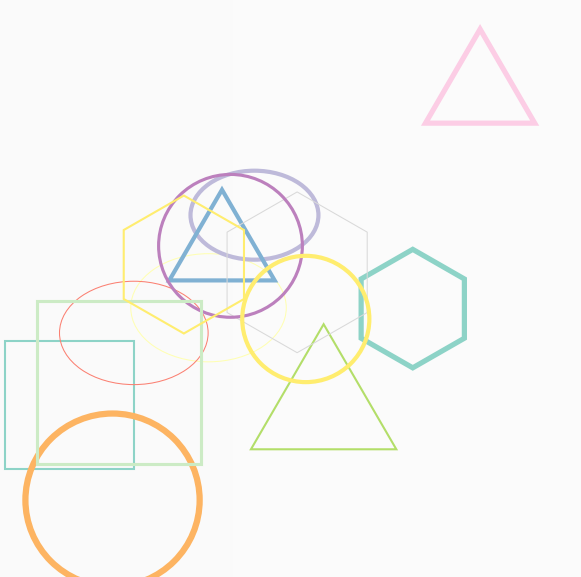[{"shape": "square", "thickness": 1, "radius": 0.56, "center": [0.12, 0.297]}, {"shape": "hexagon", "thickness": 2.5, "radius": 0.51, "center": [0.71, 0.465]}, {"shape": "oval", "thickness": 0.5, "radius": 0.67, "center": [0.359, 0.466]}, {"shape": "oval", "thickness": 2, "radius": 0.55, "center": [0.438, 0.627]}, {"shape": "oval", "thickness": 0.5, "radius": 0.64, "center": [0.23, 0.423]}, {"shape": "triangle", "thickness": 2, "radius": 0.52, "center": [0.382, 0.566]}, {"shape": "circle", "thickness": 3, "radius": 0.75, "center": [0.194, 0.133]}, {"shape": "triangle", "thickness": 1, "radius": 0.72, "center": [0.557, 0.293]}, {"shape": "triangle", "thickness": 2.5, "radius": 0.54, "center": [0.826, 0.84]}, {"shape": "hexagon", "thickness": 0.5, "radius": 0.7, "center": [0.511, 0.528]}, {"shape": "circle", "thickness": 1.5, "radius": 0.62, "center": [0.397, 0.573]}, {"shape": "square", "thickness": 1.5, "radius": 0.71, "center": [0.205, 0.337]}, {"shape": "circle", "thickness": 2, "radius": 0.55, "center": [0.526, 0.447]}, {"shape": "hexagon", "thickness": 1, "radius": 0.6, "center": [0.316, 0.541]}]